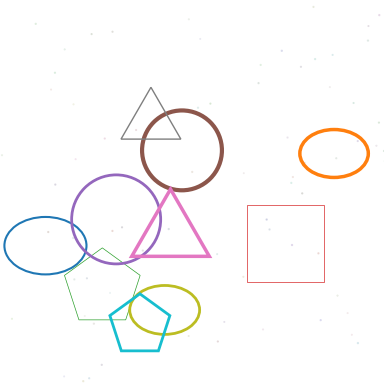[{"shape": "oval", "thickness": 1.5, "radius": 0.53, "center": [0.118, 0.362]}, {"shape": "oval", "thickness": 2.5, "radius": 0.44, "center": [0.868, 0.601]}, {"shape": "pentagon", "thickness": 0.5, "radius": 0.52, "center": [0.266, 0.253]}, {"shape": "square", "thickness": 0.5, "radius": 0.5, "center": [0.742, 0.367]}, {"shape": "circle", "thickness": 2, "radius": 0.58, "center": [0.302, 0.43]}, {"shape": "circle", "thickness": 3, "radius": 0.52, "center": [0.473, 0.609]}, {"shape": "triangle", "thickness": 2.5, "radius": 0.58, "center": [0.443, 0.392]}, {"shape": "triangle", "thickness": 1, "radius": 0.45, "center": [0.392, 0.684]}, {"shape": "oval", "thickness": 2, "radius": 0.45, "center": [0.428, 0.195]}, {"shape": "pentagon", "thickness": 2, "radius": 0.41, "center": [0.363, 0.155]}]